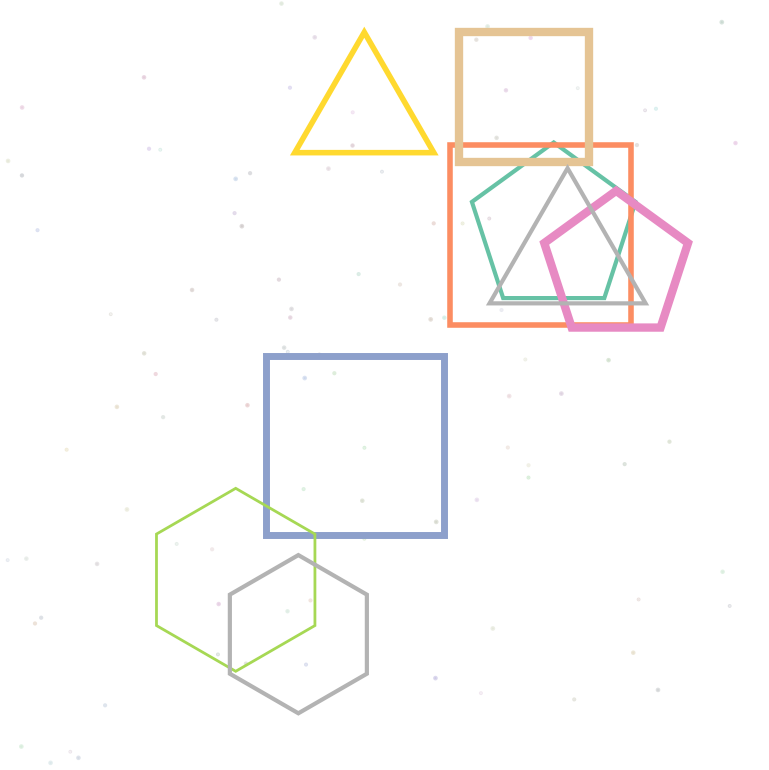[{"shape": "pentagon", "thickness": 1.5, "radius": 0.56, "center": [0.719, 0.703]}, {"shape": "square", "thickness": 2, "radius": 0.58, "center": [0.702, 0.695]}, {"shape": "square", "thickness": 2.5, "radius": 0.58, "center": [0.461, 0.421]}, {"shape": "pentagon", "thickness": 3, "radius": 0.49, "center": [0.8, 0.654]}, {"shape": "hexagon", "thickness": 1, "radius": 0.59, "center": [0.306, 0.247]}, {"shape": "triangle", "thickness": 2, "radius": 0.52, "center": [0.473, 0.854]}, {"shape": "square", "thickness": 3, "radius": 0.42, "center": [0.681, 0.874]}, {"shape": "triangle", "thickness": 1.5, "radius": 0.59, "center": [0.737, 0.665]}, {"shape": "hexagon", "thickness": 1.5, "radius": 0.51, "center": [0.387, 0.176]}]